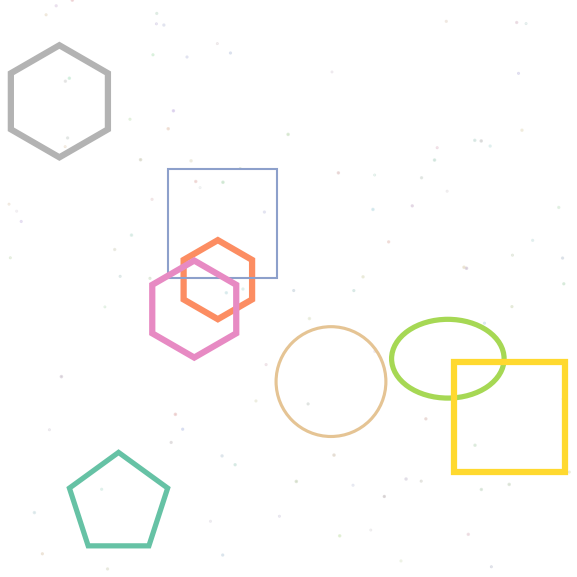[{"shape": "pentagon", "thickness": 2.5, "radius": 0.45, "center": [0.205, 0.126]}, {"shape": "hexagon", "thickness": 3, "radius": 0.34, "center": [0.377, 0.515]}, {"shape": "square", "thickness": 1, "radius": 0.47, "center": [0.385, 0.612]}, {"shape": "hexagon", "thickness": 3, "radius": 0.42, "center": [0.336, 0.464]}, {"shape": "oval", "thickness": 2.5, "radius": 0.49, "center": [0.775, 0.378]}, {"shape": "square", "thickness": 3, "radius": 0.48, "center": [0.882, 0.277]}, {"shape": "circle", "thickness": 1.5, "radius": 0.48, "center": [0.573, 0.338]}, {"shape": "hexagon", "thickness": 3, "radius": 0.49, "center": [0.103, 0.824]}]